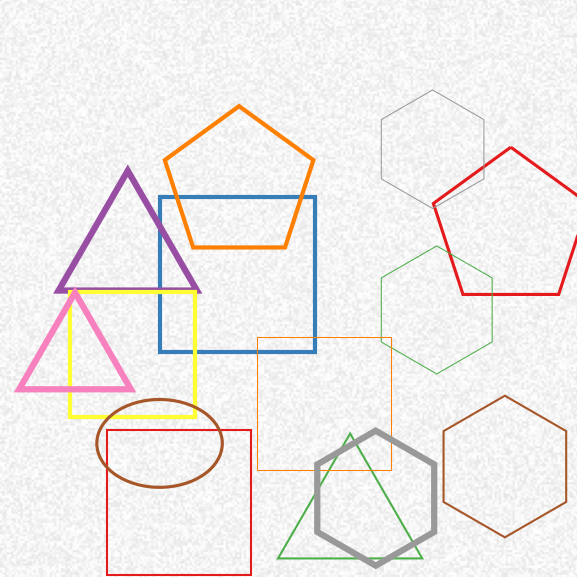[{"shape": "pentagon", "thickness": 1.5, "radius": 0.7, "center": [0.885, 0.603]}, {"shape": "square", "thickness": 1, "radius": 0.63, "center": [0.31, 0.129]}, {"shape": "square", "thickness": 2, "radius": 0.67, "center": [0.411, 0.523]}, {"shape": "triangle", "thickness": 1, "radius": 0.72, "center": [0.606, 0.104]}, {"shape": "hexagon", "thickness": 0.5, "radius": 0.55, "center": [0.756, 0.462]}, {"shape": "triangle", "thickness": 3, "radius": 0.69, "center": [0.221, 0.565]}, {"shape": "pentagon", "thickness": 2, "radius": 0.68, "center": [0.414, 0.68]}, {"shape": "square", "thickness": 0.5, "radius": 0.58, "center": [0.561, 0.3]}, {"shape": "square", "thickness": 2, "radius": 0.54, "center": [0.23, 0.385]}, {"shape": "oval", "thickness": 1.5, "radius": 0.54, "center": [0.276, 0.231]}, {"shape": "hexagon", "thickness": 1, "radius": 0.61, "center": [0.874, 0.191]}, {"shape": "triangle", "thickness": 3, "radius": 0.56, "center": [0.13, 0.381]}, {"shape": "hexagon", "thickness": 3, "radius": 0.58, "center": [0.651, 0.137]}, {"shape": "hexagon", "thickness": 0.5, "radius": 0.51, "center": [0.749, 0.741]}]